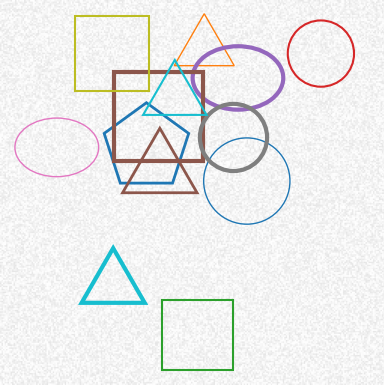[{"shape": "circle", "thickness": 1, "radius": 0.56, "center": [0.641, 0.53]}, {"shape": "pentagon", "thickness": 2, "radius": 0.58, "center": [0.38, 0.618]}, {"shape": "triangle", "thickness": 1, "radius": 0.45, "center": [0.53, 0.874]}, {"shape": "square", "thickness": 1.5, "radius": 0.45, "center": [0.513, 0.131]}, {"shape": "circle", "thickness": 1.5, "radius": 0.43, "center": [0.834, 0.861]}, {"shape": "oval", "thickness": 3, "radius": 0.59, "center": [0.618, 0.798]}, {"shape": "square", "thickness": 3, "radius": 0.58, "center": [0.411, 0.697]}, {"shape": "triangle", "thickness": 2, "radius": 0.56, "center": [0.415, 0.555]}, {"shape": "oval", "thickness": 1, "radius": 0.54, "center": [0.147, 0.617]}, {"shape": "circle", "thickness": 3, "radius": 0.44, "center": [0.606, 0.643]}, {"shape": "square", "thickness": 1.5, "radius": 0.49, "center": [0.291, 0.862]}, {"shape": "triangle", "thickness": 1.5, "radius": 0.48, "center": [0.454, 0.749]}, {"shape": "triangle", "thickness": 3, "radius": 0.47, "center": [0.294, 0.261]}]